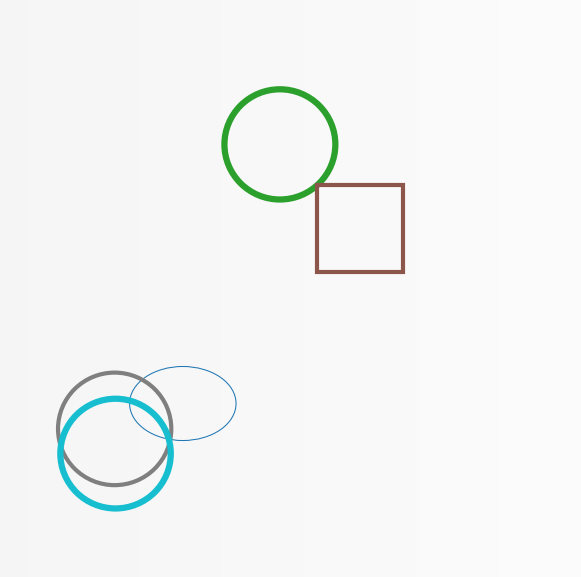[{"shape": "oval", "thickness": 0.5, "radius": 0.46, "center": [0.315, 0.3]}, {"shape": "circle", "thickness": 3, "radius": 0.48, "center": [0.482, 0.749]}, {"shape": "square", "thickness": 2, "radius": 0.37, "center": [0.619, 0.604]}, {"shape": "circle", "thickness": 2, "radius": 0.49, "center": [0.197, 0.256]}, {"shape": "circle", "thickness": 3, "radius": 0.47, "center": [0.199, 0.214]}]